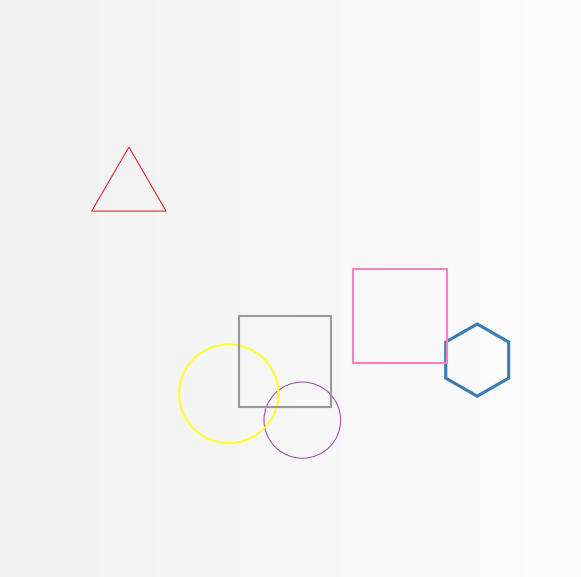[{"shape": "triangle", "thickness": 0.5, "radius": 0.37, "center": [0.222, 0.671]}, {"shape": "hexagon", "thickness": 1.5, "radius": 0.31, "center": [0.821, 0.376]}, {"shape": "circle", "thickness": 0.5, "radius": 0.33, "center": [0.52, 0.272]}, {"shape": "circle", "thickness": 1, "radius": 0.43, "center": [0.394, 0.317]}, {"shape": "square", "thickness": 1, "radius": 0.4, "center": [0.688, 0.452]}, {"shape": "square", "thickness": 1, "radius": 0.39, "center": [0.49, 0.373]}]